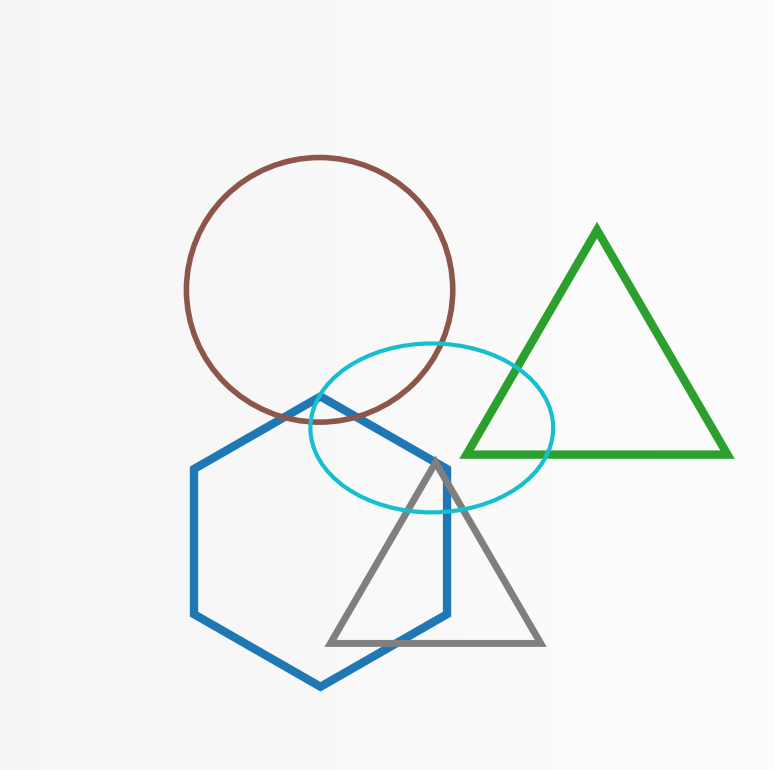[{"shape": "hexagon", "thickness": 3, "radius": 0.94, "center": [0.414, 0.297]}, {"shape": "triangle", "thickness": 3, "radius": 0.97, "center": [0.77, 0.507]}, {"shape": "circle", "thickness": 2, "radius": 0.86, "center": [0.412, 0.624]}, {"shape": "triangle", "thickness": 2.5, "radius": 0.78, "center": [0.562, 0.243]}, {"shape": "oval", "thickness": 1.5, "radius": 0.78, "center": [0.557, 0.444]}]